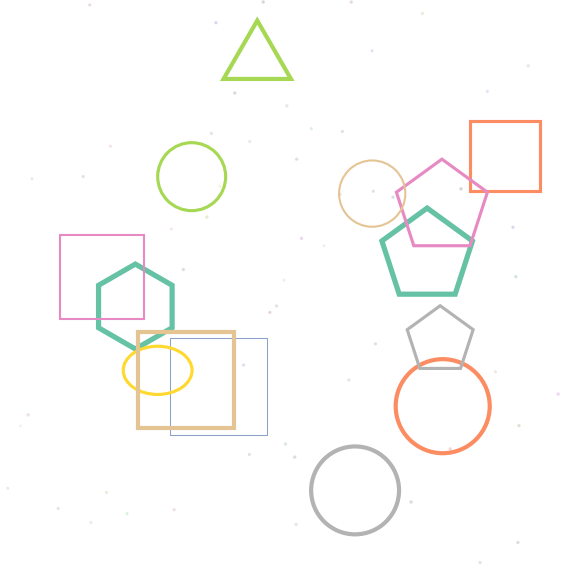[{"shape": "hexagon", "thickness": 2.5, "radius": 0.37, "center": [0.234, 0.468]}, {"shape": "pentagon", "thickness": 2.5, "radius": 0.41, "center": [0.74, 0.556]}, {"shape": "square", "thickness": 1.5, "radius": 0.31, "center": [0.875, 0.729]}, {"shape": "circle", "thickness": 2, "radius": 0.41, "center": [0.767, 0.296]}, {"shape": "square", "thickness": 0.5, "radius": 0.42, "center": [0.378, 0.33]}, {"shape": "square", "thickness": 1, "radius": 0.37, "center": [0.177, 0.52]}, {"shape": "pentagon", "thickness": 1.5, "radius": 0.41, "center": [0.765, 0.641]}, {"shape": "circle", "thickness": 1.5, "radius": 0.29, "center": [0.332, 0.693]}, {"shape": "triangle", "thickness": 2, "radius": 0.34, "center": [0.445, 0.896]}, {"shape": "oval", "thickness": 1.5, "radius": 0.3, "center": [0.273, 0.358]}, {"shape": "circle", "thickness": 1, "radius": 0.29, "center": [0.645, 0.664]}, {"shape": "square", "thickness": 2, "radius": 0.42, "center": [0.322, 0.341]}, {"shape": "pentagon", "thickness": 1.5, "radius": 0.3, "center": [0.762, 0.41]}, {"shape": "circle", "thickness": 2, "radius": 0.38, "center": [0.615, 0.15]}]